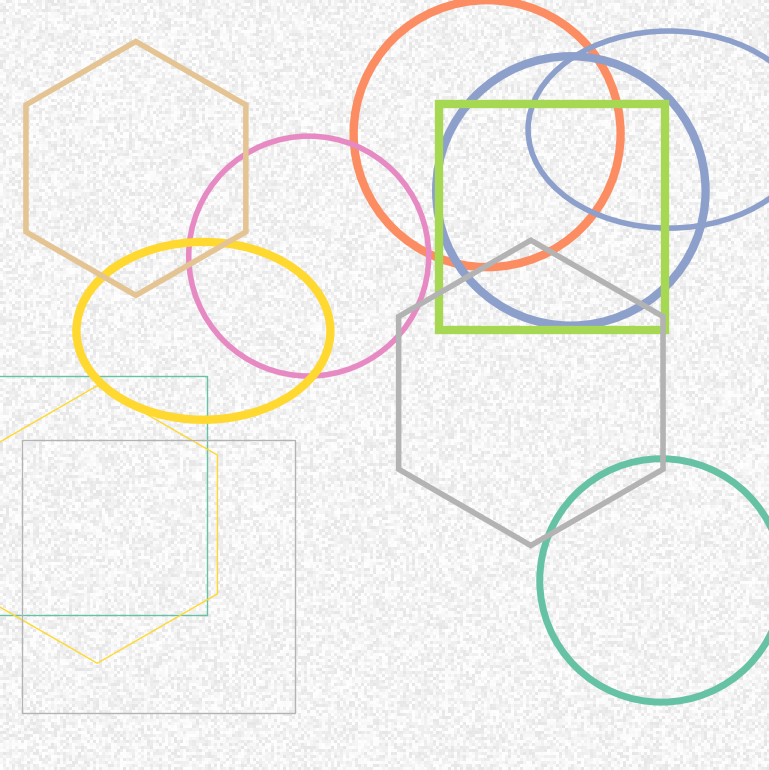[{"shape": "square", "thickness": 0.5, "radius": 0.78, "center": [0.113, 0.356]}, {"shape": "circle", "thickness": 2.5, "radius": 0.79, "center": [0.859, 0.246]}, {"shape": "circle", "thickness": 3, "radius": 0.87, "center": [0.633, 0.826]}, {"shape": "circle", "thickness": 3, "radius": 0.87, "center": [0.741, 0.752]}, {"shape": "oval", "thickness": 2, "radius": 0.91, "center": [0.869, 0.832]}, {"shape": "circle", "thickness": 2, "radius": 0.78, "center": [0.401, 0.667]}, {"shape": "square", "thickness": 3, "radius": 0.73, "center": [0.717, 0.718]}, {"shape": "hexagon", "thickness": 0.5, "radius": 0.9, "center": [0.126, 0.319]}, {"shape": "oval", "thickness": 3, "radius": 0.82, "center": [0.264, 0.57]}, {"shape": "hexagon", "thickness": 2, "radius": 0.82, "center": [0.176, 0.781]}, {"shape": "hexagon", "thickness": 2, "radius": 0.99, "center": [0.689, 0.49]}, {"shape": "square", "thickness": 0.5, "radius": 0.89, "center": [0.206, 0.251]}]